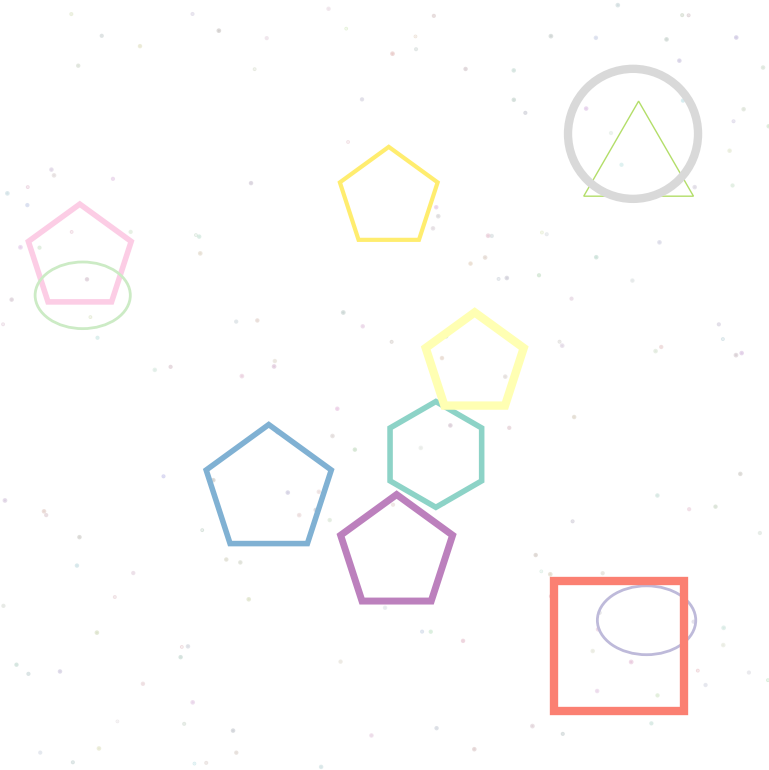[{"shape": "hexagon", "thickness": 2, "radius": 0.34, "center": [0.566, 0.41]}, {"shape": "pentagon", "thickness": 3, "radius": 0.33, "center": [0.617, 0.527]}, {"shape": "oval", "thickness": 1, "radius": 0.32, "center": [0.84, 0.194]}, {"shape": "square", "thickness": 3, "radius": 0.42, "center": [0.804, 0.161]}, {"shape": "pentagon", "thickness": 2, "radius": 0.43, "center": [0.349, 0.363]}, {"shape": "triangle", "thickness": 0.5, "radius": 0.41, "center": [0.829, 0.786]}, {"shape": "pentagon", "thickness": 2, "radius": 0.35, "center": [0.104, 0.665]}, {"shape": "circle", "thickness": 3, "radius": 0.42, "center": [0.822, 0.826]}, {"shape": "pentagon", "thickness": 2.5, "radius": 0.38, "center": [0.515, 0.281]}, {"shape": "oval", "thickness": 1, "radius": 0.31, "center": [0.107, 0.616]}, {"shape": "pentagon", "thickness": 1.5, "radius": 0.33, "center": [0.505, 0.743]}]